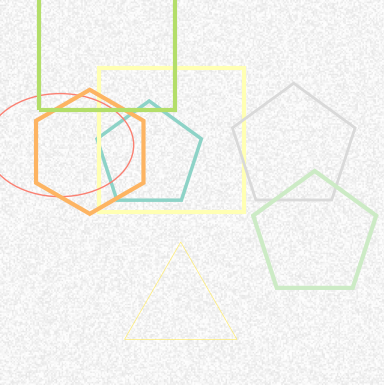[{"shape": "pentagon", "thickness": 2.5, "radius": 0.71, "center": [0.387, 0.595]}, {"shape": "square", "thickness": 3, "radius": 0.94, "center": [0.445, 0.636]}, {"shape": "oval", "thickness": 1, "radius": 0.96, "center": [0.156, 0.623]}, {"shape": "hexagon", "thickness": 3, "radius": 0.81, "center": [0.233, 0.606]}, {"shape": "square", "thickness": 3, "radius": 0.88, "center": [0.277, 0.89]}, {"shape": "pentagon", "thickness": 2, "radius": 0.84, "center": [0.763, 0.616]}, {"shape": "pentagon", "thickness": 3, "radius": 0.84, "center": [0.817, 0.388]}, {"shape": "triangle", "thickness": 0.5, "radius": 0.84, "center": [0.469, 0.203]}]